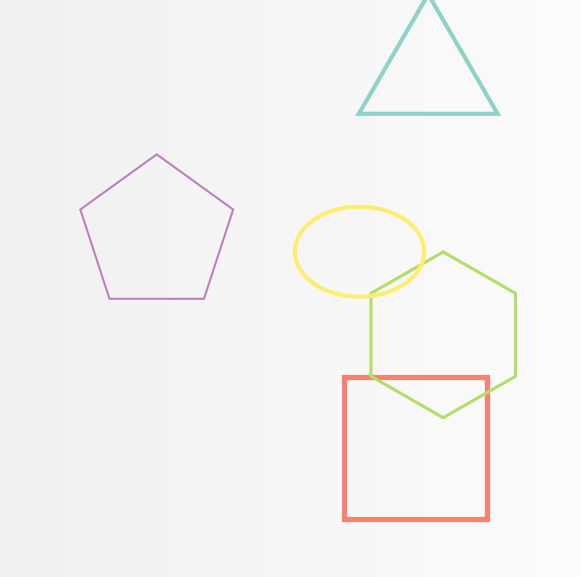[{"shape": "triangle", "thickness": 2, "radius": 0.69, "center": [0.737, 0.871]}, {"shape": "square", "thickness": 2.5, "radius": 0.62, "center": [0.715, 0.224]}, {"shape": "hexagon", "thickness": 1.5, "radius": 0.72, "center": [0.763, 0.419]}, {"shape": "pentagon", "thickness": 1, "radius": 0.69, "center": [0.27, 0.594]}, {"shape": "oval", "thickness": 2, "radius": 0.56, "center": [0.619, 0.563]}]